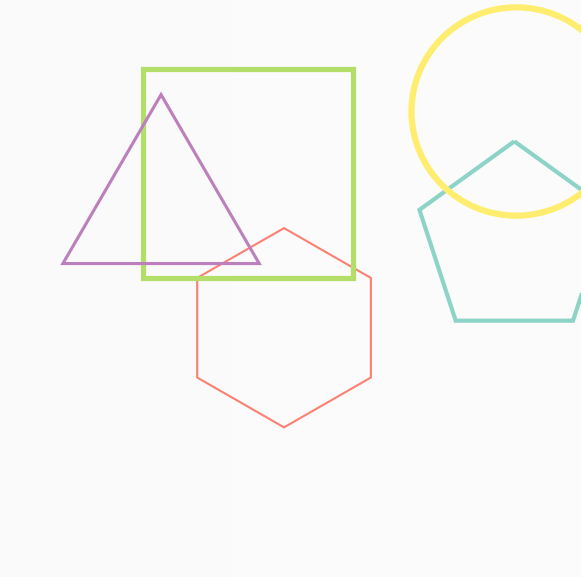[{"shape": "pentagon", "thickness": 2, "radius": 0.86, "center": [0.885, 0.583]}, {"shape": "hexagon", "thickness": 1, "radius": 0.86, "center": [0.489, 0.432]}, {"shape": "square", "thickness": 2.5, "radius": 0.91, "center": [0.426, 0.698]}, {"shape": "triangle", "thickness": 1.5, "radius": 0.97, "center": [0.277, 0.64]}, {"shape": "circle", "thickness": 3, "radius": 0.9, "center": [0.888, 0.806]}]